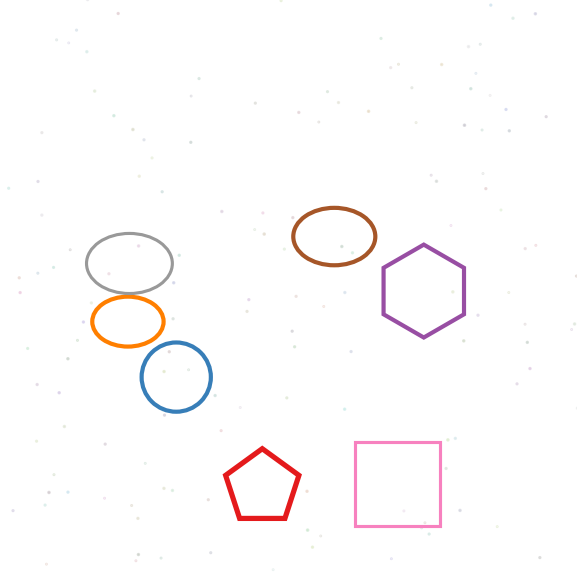[{"shape": "pentagon", "thickness": 2.5, "radius": 0.33, "center": [0.454, 0.155]}, {"shape": "circle", "thickness": 2, "radius": 0.3, "center": [0.305, 0.346]}, {"shape": "hexagon", "thickness": 2, "radius": 0.4, "center": [0.734, 0.495]}, {"shape": "oval", "thickness": 2, "radius": 0.31, "center": [0.222, 0.442]}, {"shape": "oval", "thickness": 2, "radius": 0.36, "center": [0.579, 0.59]}, {"shape": "square", "thickness": 1.5, "radius": 0.36, "center": [0.688, 0.161]}, {"shape": "oval", "thickness": 1.5, "radius": 0.37, "center": [0.224, 0.543]}]